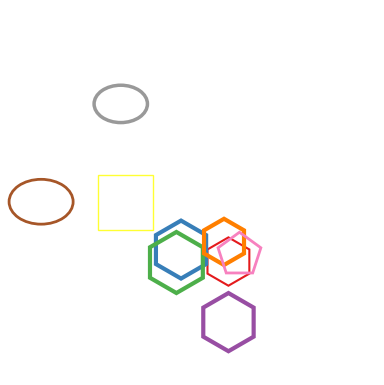[{"shape": "hexagon", "thickness": 1.5, "radius": 0.31, "center": [0.593, 0.321]}, {"shape": "hexagon", "thickness": 3, "radius": 0.38, "center": [0.47, 0.352]}, {"shape": "hexagon", "thickness": 3, "radius": 0.4, "center": [0.458, 0.318]}, {"shape": "hexagon", "thickness": 3, "radius": 0.38, "center": [0.593, 0.163]}, {"shape": "hexagon", "thickness": 3, "radius": 0.3, "center": [0.582, 0.372]}, {"shape": "square", "thickness": 1, "radius": 0.36, "center": [0.326, 0.474]}, {"shape": "oval", "thickness": 2, "radius": 0.42, "center": [0.107, 0.476]}, {"shape": "pentagon", "thickness": 2, "radius": 0.29, "center": [0.622, 0.338]}, {"shape": "oval", "thickness": 2.5, "radius": 0.35, "center": [0.314, 0.73]}]